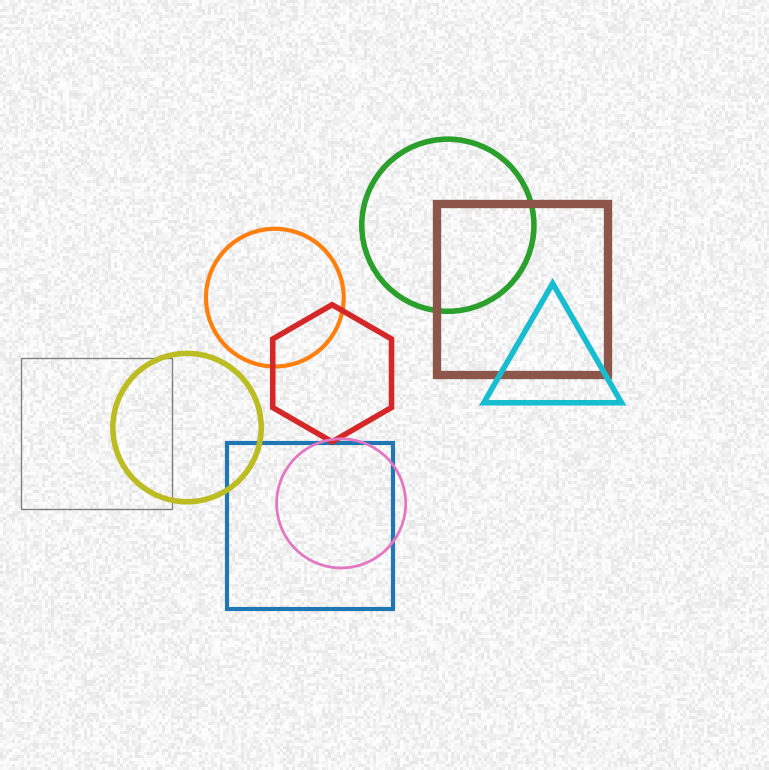[{"shape": "square", "thickness": 1.5, "radius": 0.54, "center": [0.403, 0.316]}, {"shape": "circle", "thickness": 1.5, "radius": 0.45, "center": [0.357, 0.613]}, {"shape": "circle", "thickness": 2, "radius": 0.56, "center": [0.582, 0.707]}, {"shape": "hexagon", "thickness": 2, "radius": 0.45, "center": [0.431, 0.515]}, {"shape": "square", "thickness": 3, "radius": 0.56, "center": [0.678, 0.624]}, {"shape": "circle", "thickness": 1, "radius": 0.42, "center": [0.443, 0.346]}, {"shape": "square", "thickness": 0.5, "radius": 0.49, "center": [0.125, 0.437]}, {"shape": "circle", "thickness": 2, "radius": 0.48, "center": [0.243, 0.445]}, {"shape": "triangle", "thickness": 2, "radius": 0.52, "center": [0.718, 0.529]}]